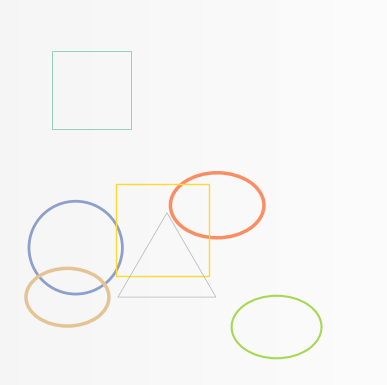[{"shape": "square", "thickness": 0.5, "radius": 0.51, "center": [0.237, 0.766]}, {"shape": "oval", "thickness": 2.5, "radius": 0.6, "center": [0.56, 0.467]}, {"shape": "circle", "thickness": 2, "radius": 0.6, "center": [0.195, 0.357]}, {"shape": "oval", "thickness": 1.5, "radius": 0.58, "center": [0.714, 0.151]}, {"shape": "square", "thickness": 1, "radius": 0.6, "center": [0.419, 0.403]}, {"shape": "oval", "thickness": 2.5, "radius": 0.54, "center": [0.174, 0.228]}, {"shape": "triangle", "thickness": 0.5, "radius": 0.73, "center": [0.431, 0.301]}]